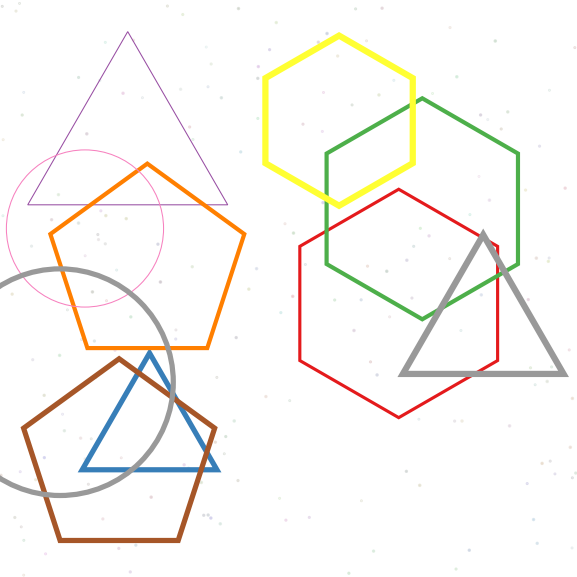[{"shape": "hexagon", "thickness": 1.5, "radius": 0.99, "center": [0.69, 0.474]}, {"shape": "triangle", "thickness": 2.5, "radius": 0.67, "center": [0.259, 0.253]}, {"shape": "hexagon", "thickness": 2, "radius": 0.96, "center": [0.731, 0.638]}, {"shape": "triangle", "thickness": 0.5, "radius": 1.0, "center": [0.221, 0.744]}, {"shape": "pentagon", "thickness": 2, "radius": 0.88, "center": [0.255, 0.539]}, {"shape": "hexagon", "thickness": 3, "radius": 0.74, "center": [0.587, 0.79]}, {"shape": "pentagon", "thickness": 2.5, "radius": 0.87, "center": [0.206, 0.204]}, {"shape": "circle", "thickness": 0.5, "radius": 0.68, "center": [0.147, 0.603]}, {"shape": "circle", "thickness": 2.5, "radius": 0.98, "center": [0.104, 0.337]}, {"shape": "triangle", "thickness": 3, "radius": 0.8, "center": [0.837, 0.432]}]